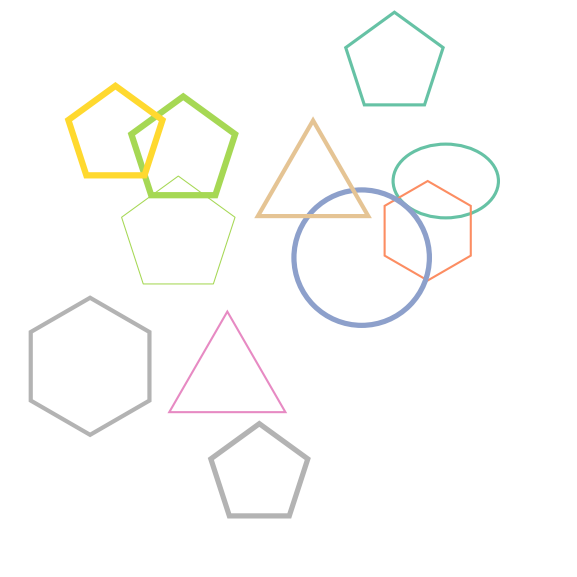[{"shape": "oval", "thickness": 1.5, "radius": 0.46, "center": [0.772, 0.686]}, {"shape": "pentagon", "thickness": 1.5, "radius": 0.44, "center": [0.683, 0.889]}, {"shape": "hexagon", "thickness": 1, "radius": 0.43, "center": [0.741, 0.6]}, {"shape": "circle", "thickness": 2.5, "radius": 0.59, "center": [0.626, 0.553]}, {"shape": "triangle", "thickness": 1, "radius": 0.58, "center": [0.394, 0.343]}, {"shape": "pentagon", "thickness": 0.5, "radius": 0.52, "center": [0.309, 0.591]}, {"shape": "pentagon", "thickness": 3, "radius": 0.47, "center": [0.317, 0.738]}, {"shape": "pentagon", "thickness": 3, "radius": 0.43, "center": [0.2, 0.765]}, {"shape": "triangle", "thickness": 2, "radius": 0.55, "center": [0.542, 0.68]}, {"shape": "pentagon", "thickness": 2.5, "radius": 0.44, "center": [0.449, 0.177]}, {"shape": "hexagon", "thickness": 2, "radius": 0.59, "center": [0.156, 0.365]}]